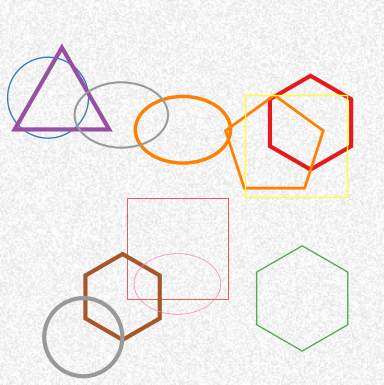[{"shape": "hexagon", "thickness": 3, "radius": 0.61, "center": [0.807, 0.681]}, {"shape": "square", "thickness": 0.5, "radius": 0.66, "center": [0.46, 0.354]}, {"shape": "circle", "thickness": 1, "radius": 0.53, "center": [0.125, 0.746]}, {"shape": "hexagon", "thickness": 1, "radius": 0.68, "center": [0.785, 0.225]}, {"shape": "triangle", "thickness": 3, "radius": 0.71, "center": [0.161, 0.735]}, {"shape": "pentagon", "thickness": 2, "radius": 0.67, "center": [0.713, 0.619]}, {"shape": "oval", "thickness": 2.5, "radius": 0.62, "center": [0.475, 0.663]}, {"shape": "square", "thickness": 1, "radius": 0.66, "center": [0.769, 0.621]}, {"shape": "hexagon", "thickness": 3, "radius": 0.56, "center": [0.318, 0.229]}, {"shape": "oval", "thickness": 0.5, "radius": 0.56, "center": [0.461, 0.262]}, {"shape": "circle", "thickness": 3, "radius": 0.51, "center": [0.216, 0.124]}, {"shape": "oval", "thickness": 1.5, "radius": 0.61, "center": [0.315, 0.701]}]